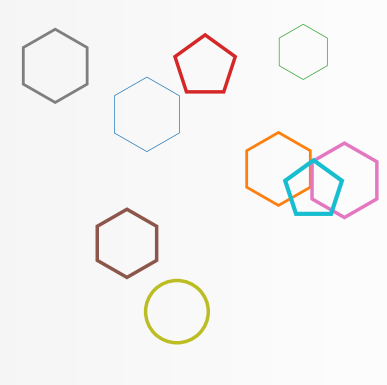[{"shape": "hexagon", "thickness": 0.5, "radius": 0.48, "center": [0.379, 0.703]}, {"shape": "hexagon", "thickness": 2, "radius": 0.47, "center": [0.719, 0.561]}, {"shape": "hexagon", "thickness": 0.5, "radius": 0.36, "center": [0.783, 0.865]}, {"shape": "pentagon", "thickness": 2.5, "radius": 0.41, "center": [0.529, 0.828]}, {"shape": "hexagon", "thickness": 2.5, "radius": 0.44, "center": [0.328, 0.368]}, {"shape": "hexagon", "thickness": 2.5, "radius": 0.48, "center": [0.889, 0.532]}, {"shape": "hexagon", "thickness": 2, "radius": 0.48, "center": [0.143, 0.829]}, {"shape": "circle", "thickness": 2.5, "radius": 0.4, "center": [0.457, 0.191]}, {"shape": "pentagon", "thickness": 3, "radius": 0.38, "center": [0.809, 0.507]}]